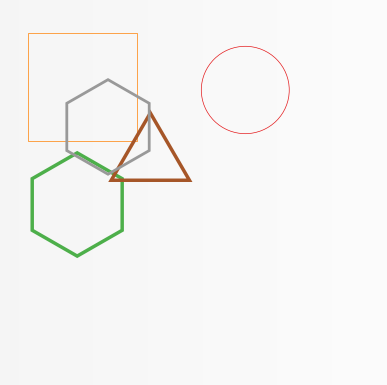[{"shape": "circle", "thickness": 0.5, "radius": 0.57, "center": [0.633, 0.766]}, {"shape": "hexagon", "thickness": 2.5, "radius": 0.67, "center": [0.199, 0.469]}, {"shape": "square", "thickness": 0.5, "radius": 0.7, "center": [0.212, 0.774]}, {"shape": "triangle", "thickness": 2.5, "radius": 0.58, "center": [0.388, 0.59]}, {"shape": "hexagon", "thickness": 2, "radius": 0.61, "center": [0.279, 0.67]}]